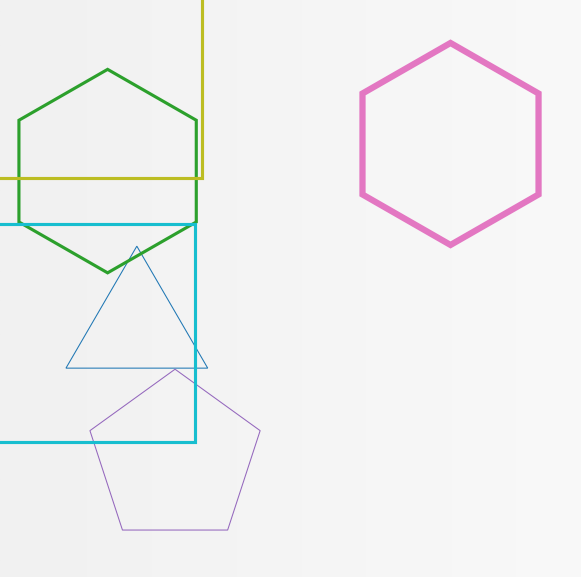[{"shape": "triangle", "thickness": 0.5, "radius": 0.7, "center": [0.235, 0.432]}, {"shape": "hexagon", "thickness": 1.5, "radius": 0.88, "center": [0.185, 0.703]}, {"shape": "pentagon", "thickness": 0.5, "radius": 0.77, "center": [0.301, 0.206]}, {"shape": "hexagon", "thickness": 3, "radius": 0.87, "center": [0.775, 0.75]}, {"shape": "square", "thickness": 1.5, "radius": 0.9, "center": [0.168, 0.871]}, {"shape": "square", "thickness": 1.5, "radius": 0.94, "center": [0.147, 0.422]}]